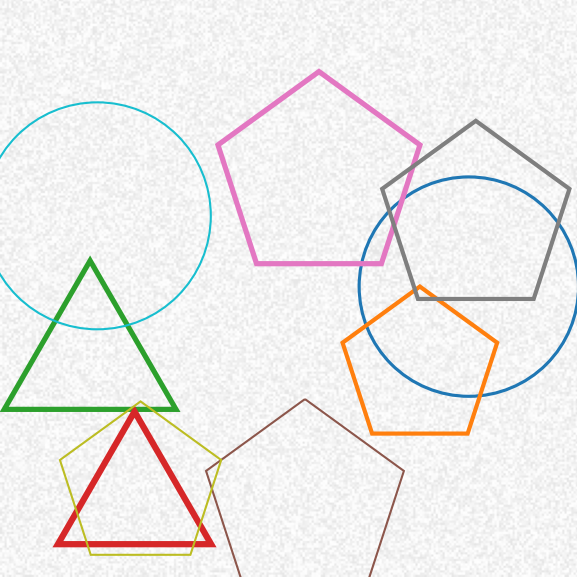[{"shape": "circle", "thickness": 1.5, "radius": 0.95, "center": [0.812, 0.503]}, {"shape": "pentagon", "thickness": 2, "radius": 0.7, "center": [0.727, 0.362]}, {"shape": "triangle", "thickness": 2.5, "radius": 0.86, "center": [0.156, 0.376]}, {"shape": "triangle", "thickness": 3, "radius": 0.77, "center": [0.233, 0.133]}, {"shape": "pentagon", "thickness": 1, "radius": 0.9, "center": [0.528, 0.128]}, {"shape": "pentagon", "thickness": 2.5, "radius": 0.92, "center": [0.552, 0.691]}, {"shape": "pentagon", "thickness": 2, "radius": 0.85, "center": [0.824, 0.619]}, {"shape": "pentagon", "thickness": 1, "radius": 0.73, "center": [0.243, 0.157]}, {"shape": "circle", "thickness": 1, "radius": 0.98, "center": [0.169, 0.625]}]